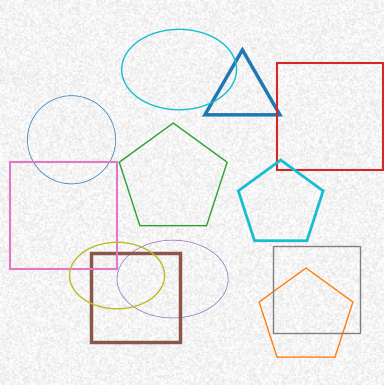[{"shape": "triangle", "thickness": 2.5, "radius": 0.56, "center": [0.63, 0.758]}, {"shape": "circle", "thickness": 0.5, "radius": 0.57, "center": [0.186, 0.637]}, {"shape": "pentagon", "thickness": 1, "radius": 0.64, "center": [0.795, 0.176]}, {"shape": "pentagon", "thickness": 1, "radius": 0.74, "center": [0.45, 0.533]}, {"shape": "square", "thickness": 1.5, "radius": 0.69, "center": [0.858, 0.698]}, {"shape": "oval", "thickness": 0.5, "radius": 0.72, "center": [0.448, 0.275]}, {"shape": "square", "thickness": 2.5, "radius": 0.58, "center": [0.352, 0.228]}, {"shape": "square", "thickness": 1.5, "radius": 0.7, "center": [0.164, 0.441]}, {"shape": "square", "thickness": 1, "radius": 0.56, "center": [0.822, 0.248]}, {"shape": "oval", "thickness": 1, "radius": 0.62, "center": [0.304, 0.284]}, {"shape": "oval", "thickness": 1, "radius": 0.75, "center": [0.465, 0.819]}, {"shape": "pentagon", "thickness": 2, "radius": 0.58, "center": [0.729, 0.468]}]